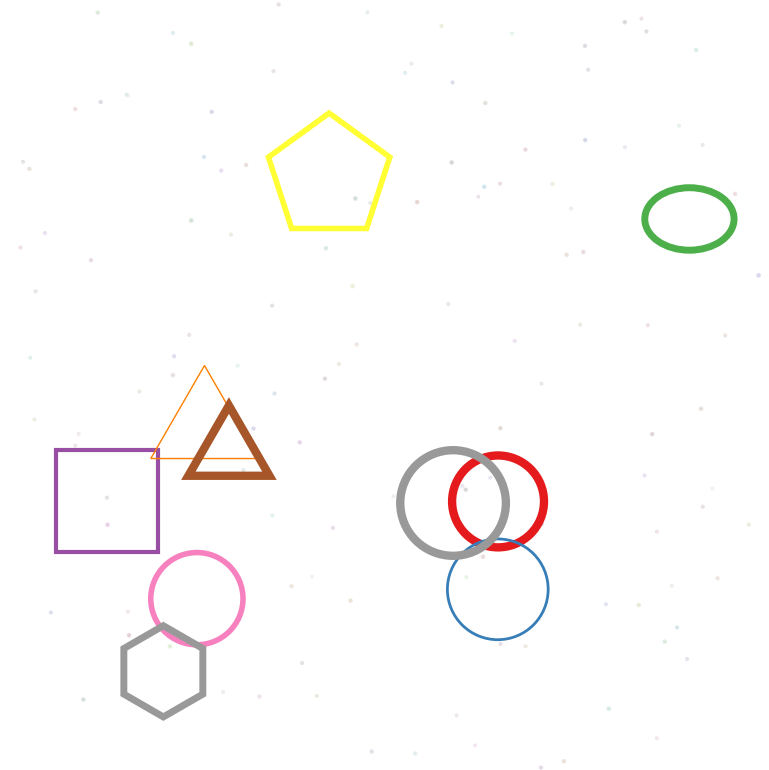[{"shape": "circle", "thickness": 3, "radius": 0.3, "center": [0.647, 0.349]}, {"shape": "circle", "thickness": 1, "radius": 0.33, "center": [0.646, 0.235]}, {"shape": "oval", "thickness": 2.5, "radius": 0.29, "center": [0.895, 0.716]}, {"shape": "square", "thickness": 1.5, "radius": 0.33, "center": [0.139, 0.349]}, {"shape": "triangle", "thickness": 0.5, "radius": 0.4, "center": [0.266, 0.445]}, {"shape": "pentagon", "thickness": 2, "radius": 0.41, "center": [0.427, 0.77]}, {"shape": "triangle", "thickness": 3, "radius": 0.3, "center": [0.297, 0.413]}, {"shape": "circle", "thickness": 2, "radius": 0.3, "center": [0.256, 0.223]}, {"shape": "circle", "thickness": 3, "radius": 0.34, "center": [0.588, 0.347]}, {"shape": "hexagon", "thickness": 2.5, "radius": 0.3, "center": [0.212, 0.128]}]